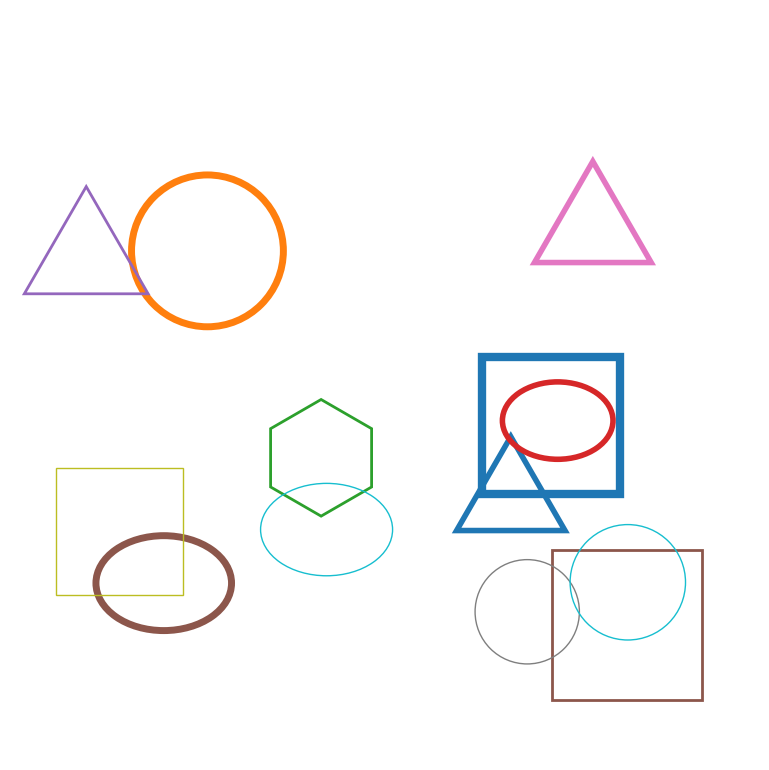[{"shape": "triangle", "thickness": 2, "radius": 0.41, "center": [0.663, 0.352]}, {"shape": "square", "thickness": 3, "radius": 0.45, "center": [0.715, 0.447]}, {"shape": "circle", "thickness": 2.5, "radius": 0.49, "center": [0.269, 0.674]}, {"shape": "hexagon", "thickness": 1, "radius": 0.38, "center": [0.417, 0.405]}, {"shape": "oval", "thickness": 2, "radius": 0.36, "center": [0.724, 0.454]}, {"shape": "triangle", "thickness": 1, "radius": 0.46, "center": [0.112, 0.665]}, {"shape": "oval", "thickness": 2.5, "radius": 0.44, "center": [0.213, 0.243]}, {"shape": "square", "thickness": 1, "radius": 0.49, "center": [0.814, 0.188]}, {"shape": "triangle", "thickness": 2, "radius": 0.44, "center": [0.77, 0.703]}, {"shape": "circle", "thickness": 0.5, "radius": 0.34, "center": [0.685, 0.205]}, {"shape": "square", "thickness": 0.5, "radius": 0.41, "center": [0.156, 0.31]}, {"shape": "circle", "thickness": 0.5, "radius": 0.37, "center": [0.815, 0.244]}, {"shape": "oval", "thickness": 0.5, "radius": 0.43, "center": [0.424, 0.312]}]